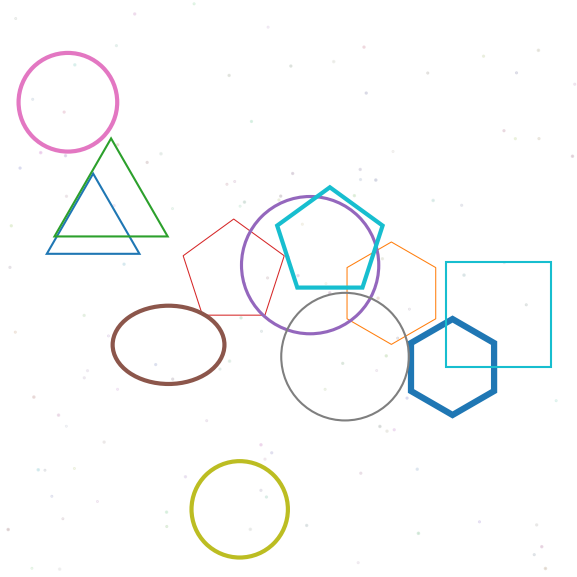[{"shape": "triangle", "thickness": 1, "radius": 0.46, "center": [0.161, 0.606]}, {"shape": "hexagon", "thickness": 3, "radius": 0.42, "center": [0.784, 0.364]}, {"shape": "hexagon", "thickness": 0.5, "radius": 0.44, "center": [0.678, 0.491]}, {"shape": "triangle", "thickness": 1, "radius": 0.57, "center": [0.192, 0.646]}, {"shape": "pentagon", "thickness": 0.5, "radius": 0.46, "center": [0.405, 0.528]}, {"shape": "circle", "thickness": 1.5, "radius": 0.59, "center": [0.537, 0.54]}, {"shape": "oval", "thickness": 2, "radius": 0.48, "center": [0.292, 0.402]}, {"shape": "circle", "thickness": 2, "radius": 0.43, "center": [0.118, 0.822]}, {"shape": "circle", "thickness": 1, "radius": 0.55, "center": [0.597, 0.382]}, {"shape": "circle", "thickness": 2, "radius": 0.42, "center": [0.415, 0.117]}, {"shape": "pentagon", "thickness": 2, "radius": 0.48, "center": [0.571, 0.579]}, {"shape": "square", "thickness": 1, "radius": 0.45, "center": [0.864, 0.454]}]